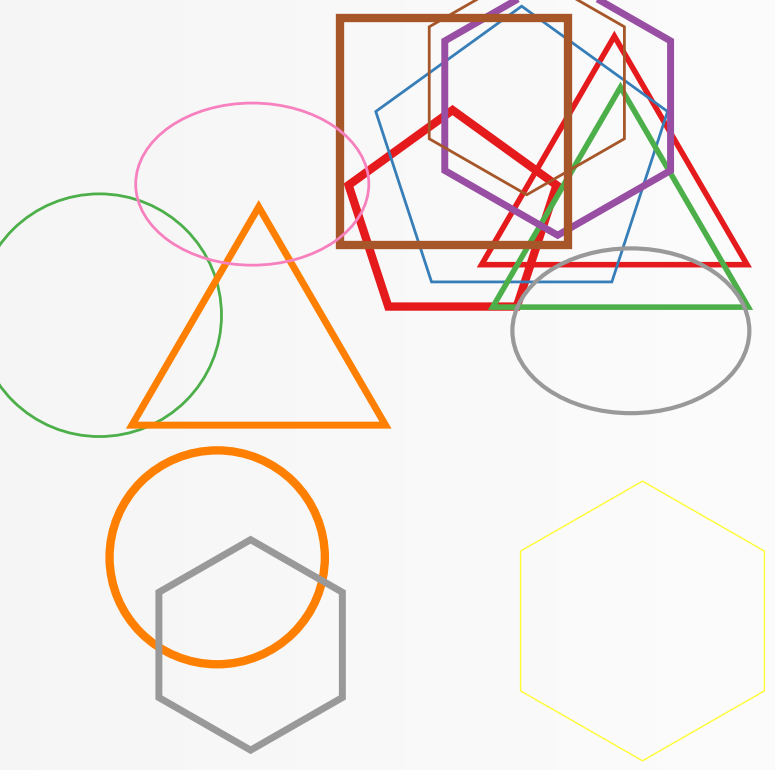[{"shape": "pentagon", "thickness": 3, "radius": 0.71, "center": [0.584, 0.716]}, {"shape": "triangle", "thickness": 2, "radius": 0.99, "center": [0.793, 0.755]}, {"shape": "pentagon", "thickness": 1, "radius": 0.99, "center": [0.673, 0.794]}, {"shape": "circle", "thickness": 1, "radius": 0.79, "center": [0.128, 0.591]}, {"shape": "triangle", "thickness": 2, "radius": 0.95, "center": [0.801, 0.696]}, {"shape": "hexagon", "thickness": 2.5, "radius": 0.84, "center": [0.72, 0.863]}, {"shape": "circle", "thickness": 3, "radius": 0.69, "center": [0.28, 0.276]}, {"shape": "triangle", "thickness": 2.5, "radius": 0.94, "center": [0.334, 0.542]}, {"shape": "hexagon", "thickness": 0.5, "radius": 0.91, "center": [0.829, 0.194]}, {"shape": "hexagon", "thickness": 1, "radius": 0.73, "center": [0.68, 0.892]}, {"shape": "square", "thickness": 3, "radius": 0.74, "center": [0.586, 0.829]}, {"shape": "oval", "thickness": 1, "radius": 0.75, "center": [0.325, 0.761]}, {"shape": "hexagon", "thickness": 2.5, "radius": 0.68, "center": [0.323, 0.162]}, {"shape": "oval", "thickness": 1.5, "radius": 0.76, "center": [0.814, 0.57]}]